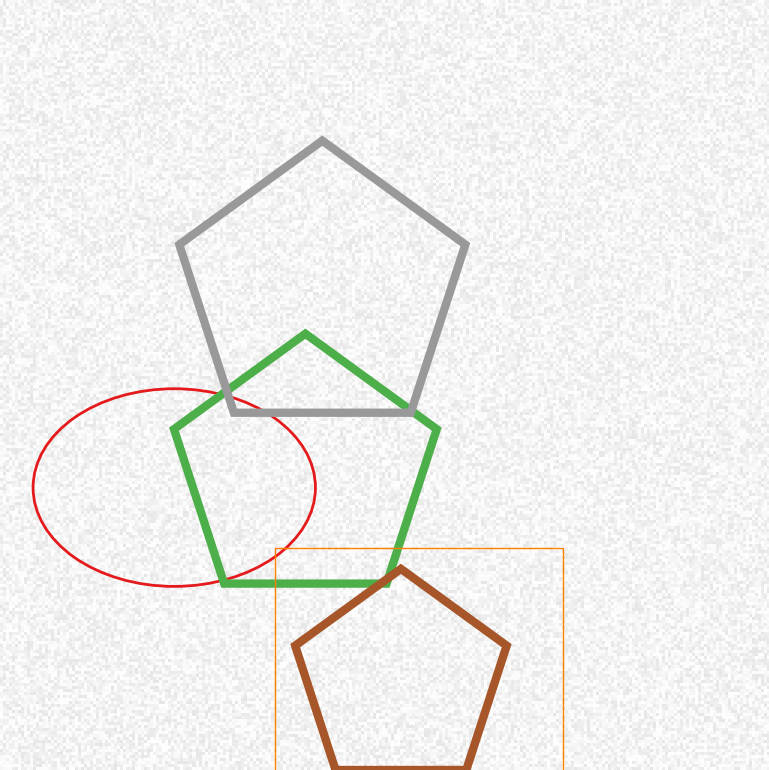[{"shape": "oval", "thickness": 1, "radius": 0.92, "center": [0.226, 0.367]}, {"shape": "pentagon", "thickness": 3, "radius": 0.9, "center": [0.397, 0.387]}, {"shape": "square", "thickness": 0.5, "radius": 0.93, "center": [0.544, 0.101]}, {"shape": "pentagon", "thickness": 3, "radius": 0.72, "center": [0.521, 0.117]}, {"shape": "pentagon", "thickness": 3, "radius": 0.98, "center": [0.419, 0.622]}]